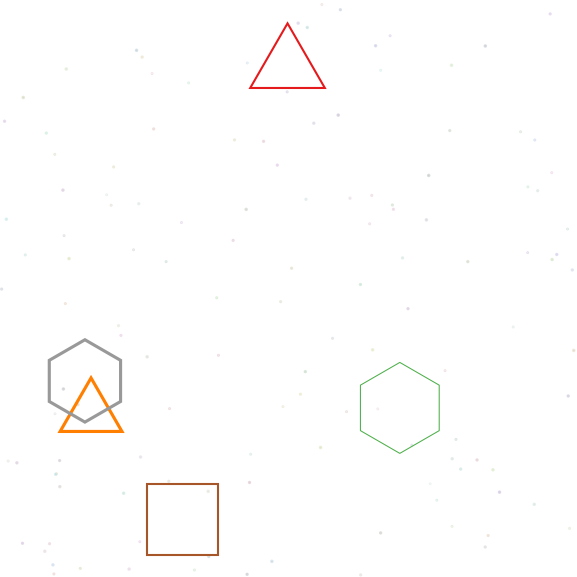[{"shape": "triangle", "thickness": 1, "radius": 0.37, "center": [0.498, 0.884]}, {"shape": "hexagon", "thickness": 0.5, "radius": 0.39, "center": [0.692, 0.293]}, {"shape": "triangle", "thickness": 1.5, "radius": 0.31, "center": [0.158, 0.283]}, {"shape": "square", "thickness": 1, "radius": 0.31, "center": [0.316, 0.1]}, {"shape": "hexagon", "thickness": 1.5, "radius": 0.36, "center": [0.147, 0.34]}]